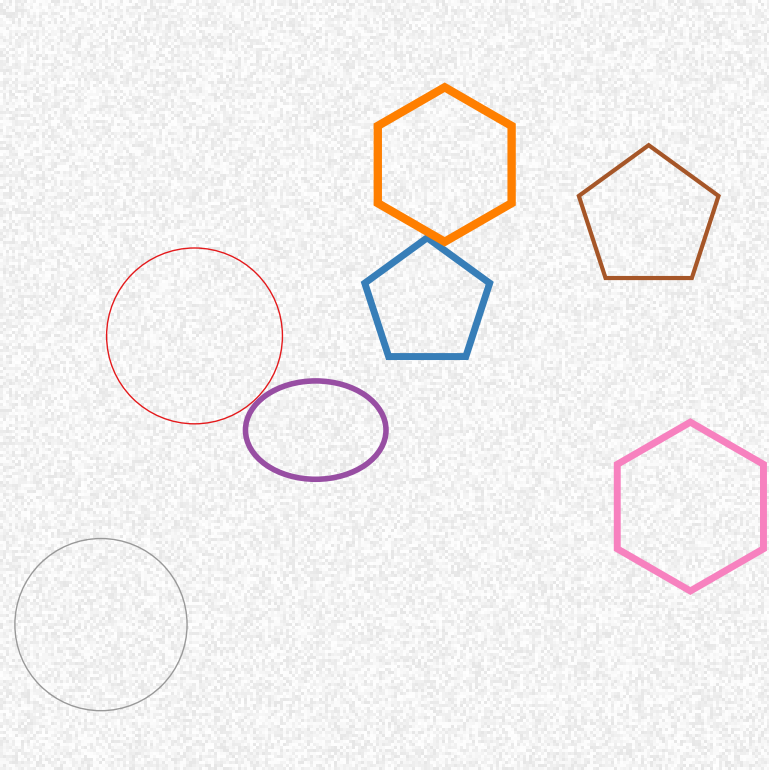[{"shape": "circle", "thickness": 0.5, "radius": 0.57, "center": [0.253, 0.564]}, {"shape": "pentagon", "thickness": 2.5, "radius": 0.43, "center": [0.555, 0.606]}, {"shape": "oval", "thickness": 2, "radius": 0.46, "center": [0.41, 0.441]}, {"shape": "hexagon", "thickness": 3, "radius": 0.5, "center": [0.578, 0.786]}, {"shape": "pentagon", "thickness": 1.5, "radius": 0.48, "center": [0.842, 0.716]}, {"shape": "hexagon", "thickness": 2.5, "radius": 0.55, "center": [0.897, 0.342]}, {"shape": "circle", "thickness": 0.5, "radius": 0.56, "center": [0.131, 0.189]}]